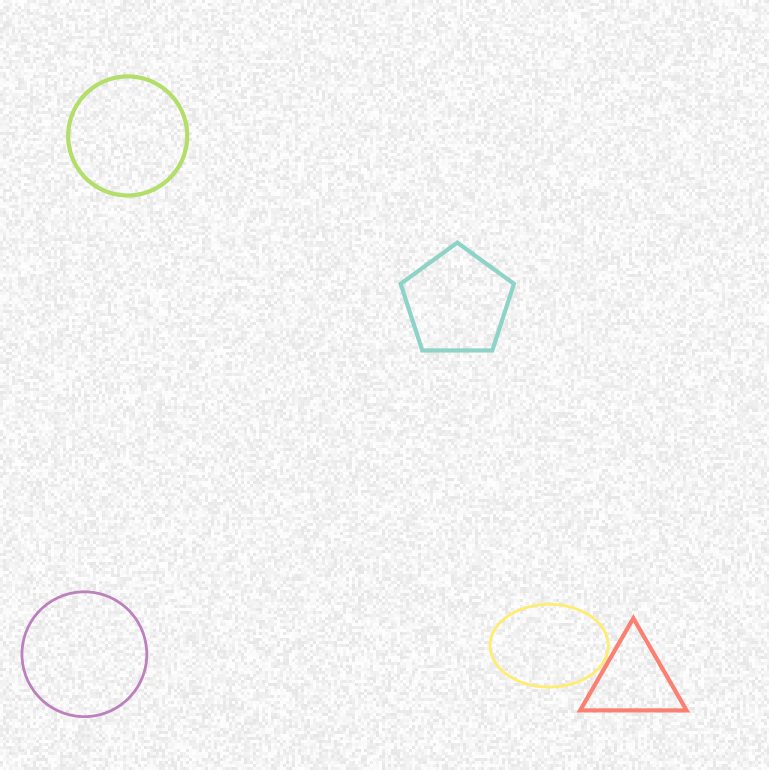[{"shape": "pentagon", "thickness": 1.5, "radius": 0.39, "center": [0.594, 0.607]}, {"shape": "triangle", "thickness": 1.5, "radius": 0.4, "center": [0.823, 0.117]}, {"shape": "circle", "thickness": 1.5, "radius": 0.39, "center": [0.166, 0.823]}, {"shape": "circle", "thickness": 1, "radius": 0.41, "center": [0.11, 0.15]}, {"shape": "oval", "thickness": 1, "radius": 0.38, "center": [0.713, 0.161]}]